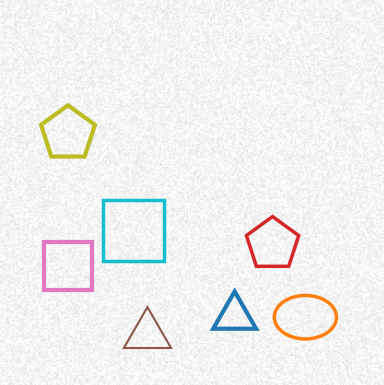[{"shape": "triangle", "thickness": 3, "radius": 0.32, "center": [0.609, 0.178]}, {"shape": "oval", "thickness": 2.5, "radius": 0.4, "center": [0.793, 0.176]}, {"shape": "pentagon", "thickness": 2.5, "radius": 0.36, "center": [0.708, 0.366]}, {"shape": "triangle", "thickness": 1.5, "radius": 0.35, "center": [0.383, 0.131]}, {"shape": "square", "thickness": 3, "radius": 0.31, "center": [0.175, 0.31]}, {"shape": "pentagon", "thickness": 3, "radius": 0.37, "center": [0.177, 0.653]}, {"shape": "square", "thickness": 2.5, "radius": 0.4, "center": [0.346, 0.402]}]